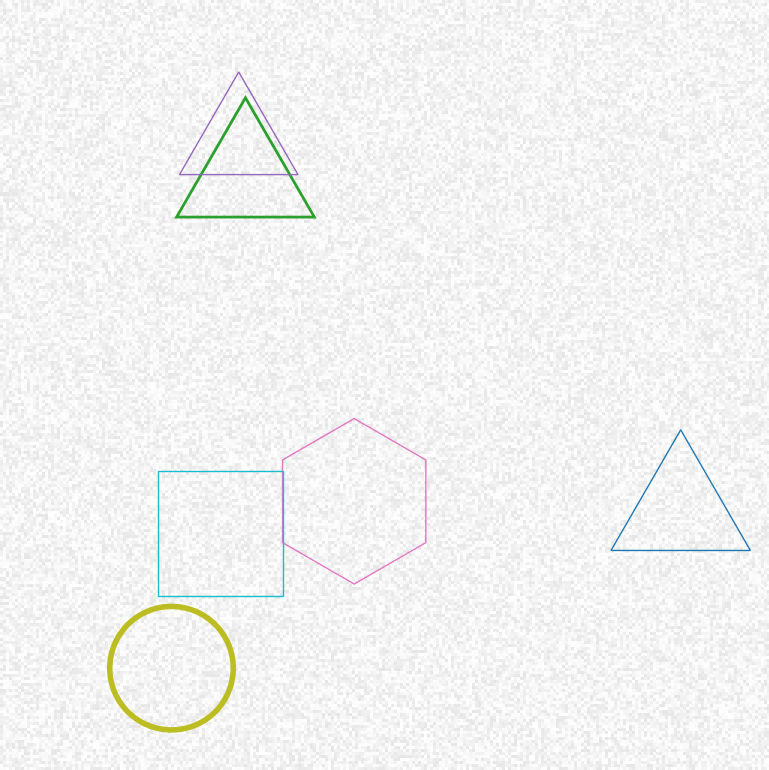[{"shape": "triangle", "thickness": 0.5, "radius": 0.52, "center": [0.884, 0.337]}, {"shape": "triangle", "thickness": 1, "radius": 0.52, "center": [0.319, 0.77]}, {"shape": "triangle", "thickness": 0.5, "radius": 0.44, "center": [0.31, 0.818]}, {"shape": "hexagon", "thickness": 0.5, "radius": 0.54, "center": [0.46, 0.349]}, {"shape": "circle", "thickness": 2, "radius": 0.4, "center": [0.223, 0.132]}, {"shape": "square", "thickness": 0.5, "radius": 0.4, "center": [0.286, 0.307]}]